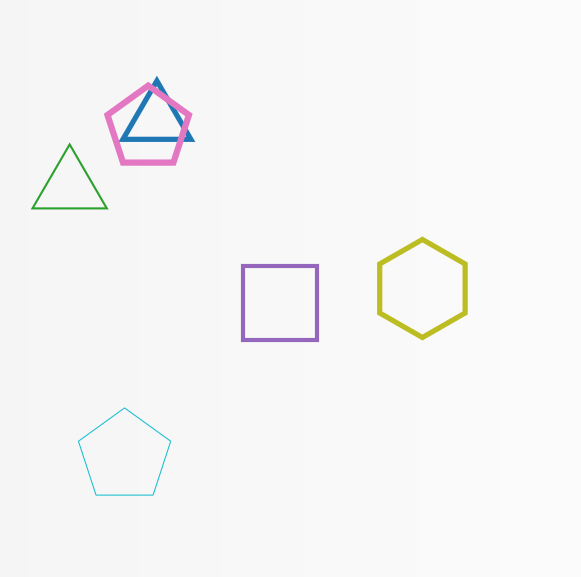[{"shape": "triangle", "thickness": 2.5, "radius": 0.34, "center": [0.27, 0.792]}, {"shape": "triangle", "thickness": 1, "radius": 0.37, "center": [0.12, 0.675]}, {"shape": "square", "thickness": 2, "radius": 0.32, "center": [0.482, 0.474]}, {"shape": "pentagon", "thickness": 3, "radius": 0.37, "center": [0.255, 0.777]}, {"shape": "hexagon", "thickness": 2.5, "radius": 0.42, "center": [0.727, 0.5]}, {"shape": "pentagon", "thickness": 0.5, "radius": 0.42, "center": [0.214, 0.209]}]